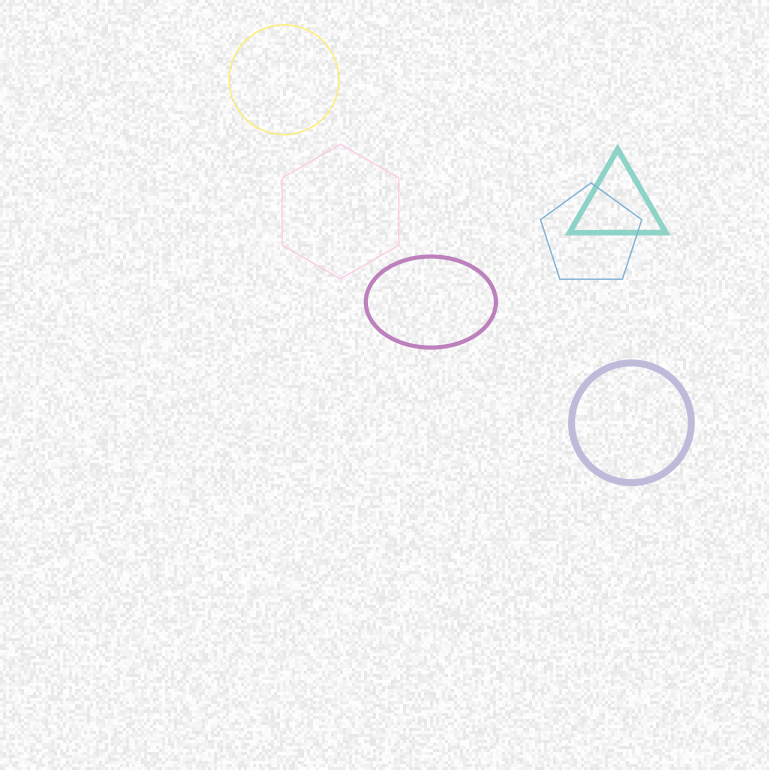[{"shape": "triangle", "thickness": 2, "radius": 0.36, "center": [0.802, 0.734]}, {"shape": "circle", "thickness": 2.5, "radius": 0.39, "center": [0.82, 0.451]}, {"shape": "pentagon", "thickness": 0.5, "radius": 0.35, "center": [0.768, 0.693]}, {"shape": "hexagon", "thickness": 0.5, "radius": 0.44, "center": [0.442, 0.725]}, {"shape": "oval", "thickness": 1.5, "radius": 0.42, "center": [0.56, 0.608]}, {"shape": "circle", "thickness": 0.5, "radius": 0.36, "center": [0.369, 0.896]}]